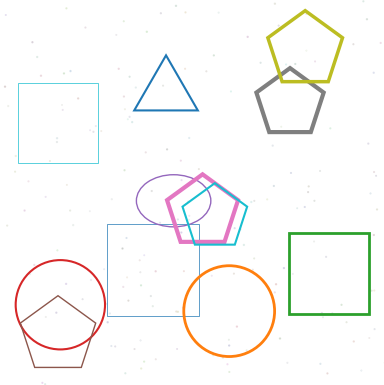[{"shape": "square", "thickness": 0.5, "radius": 0.6, "center": [0.398, 0.3]}, {"shape": "triangle", "thickness": 1.5, "radius": 0.48, "center": [0.431, 0.761]}, {"shape": "circle", "thickness": 2, "radius": 0.59, "center": [0.595, 0.192]}, {"shape": "square", "thickness": 2, "radius": 0.52, "center": [0.855, 0.29]}, {"shape": "circle", "thickness": 1.5, "radius": 0.58, "center": [0.157, 0.208]}, {"shape": "oval", "thickness": 1, "radius": 0.48, "center": [0.451, 0.478]}, {"shape": "pentagon", "thickness": 1, "radius": 0.51, "center": [0.151, 0.129]}, {"shape": "pentagon", "thickness": 3, "radius": 0.48, "center": [0.526, 0.45]}, {"shape": "pentagon", "thickness": 3, "radius": 0.46, "center": [0.753, 0.731]}, {"shape": "pentagon", "thickness": 2.5, "radius": 0.51, "center": [0.793, 0.87]}, {"shape": "pentagon", "thickness": 1.5, "radius": 0.44, "center": [0.558, 0.436]}, {"shape": "square", "thickness": 0.5, "radius": 0.52, "center": [0.151, 0.68]}]